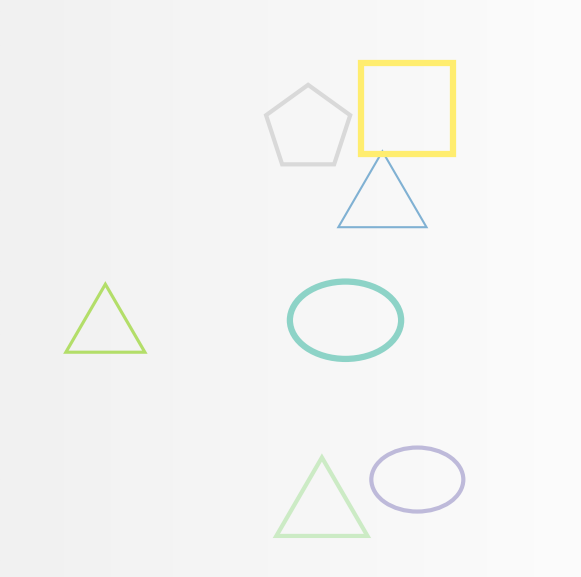[{"shape": "oval", "thickness": 3, "radius": 0.48, "center": [0.594, 0.445]}, {"shape": "oval", "thickness": 2, "radius": 0.4, "center": [0.718, 0.169]}, {"shape": "triangle", "thickness": 1, "radius": 0.44, "center": [0.658, 0.649]}, {"shape": "triangle", "thickness": 1.5, "radius": 0.39, "center": [0.181, 0.428]}, {"shape": "pentagon", "thickness": 2, "radius": 0.38, "center": [0.53, 0.776]}, {"shape": "triangle", "thickness": 2, "radius": 0.45, "center": [0.554, 0.116]}, {"shape": "square", "thickness": 3, "radius": 0.4, "center": [0.7, 0.811]}]